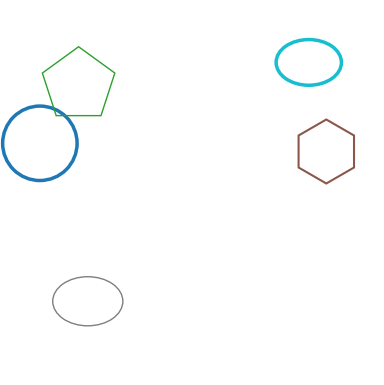[{"shape": "circle", "thickness": 2.5, "radius": 0.48, "center": [0.104, 0.628]}, {"shape": "pentagon", "thickness": 1, "radius": 0.49, "center": [0.204, 0.78]}, {"shape": "hexagon", "thickness": 1.5, "radius": 0.42, "center": [0.848, 0.607]}, {"shape": "oval", "thickness": 1, "radius": 0.46, "center": [0.228, 0.218]}, {"shape": "oval", "thickness": 2.5, "radius": 0.42, "center": [0.802, 0.838]}]